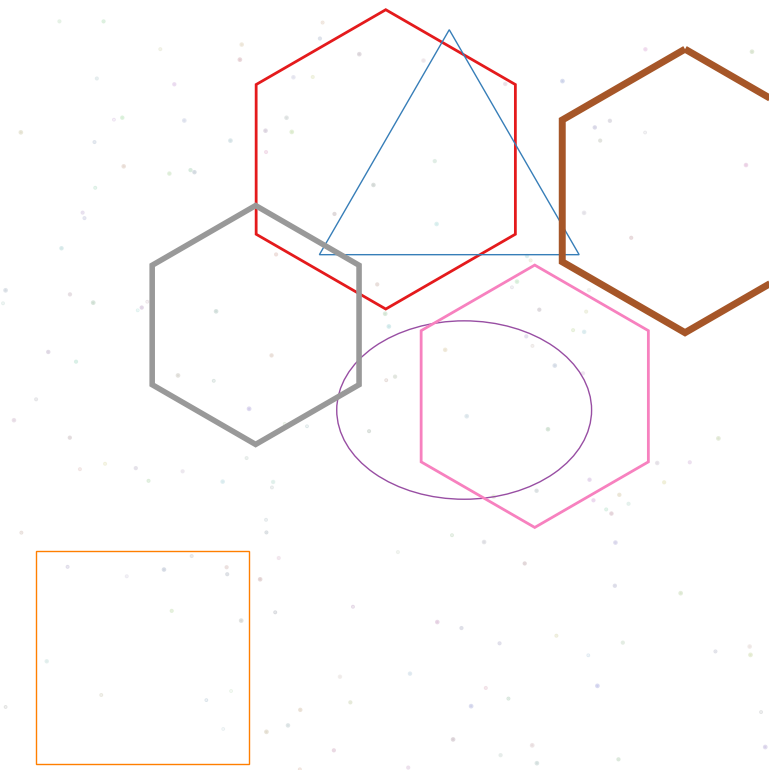[{"shape": "hexagon", "thickness": 1, "radius": 0.97, "center": [0.501, 0.793]}, {"shape": "triangle", "thickness": 0.5, "radius": 0.97, "center": [0.583, 0.767]}, {"shape": "oval", "thickness": 0.5, "radius": 0.83, "center": [0.603, 0.467]}, {"shape": "square", "thickness": 0.5, "radius": 0.69, "center": [0.185, 0.146]}, {"shape": "hexagon", "thickness": 2.5, "radius": 0.92, "center": [0.89, 0.752]}, {"shape": "hexagon", "thickness": 1, "radius": 0.85, "center": [0.694, 0.485]}, {"shape": "hexagon", "thickness": 2, "radius": 0.78, "center": [0.332, 0.578]}]